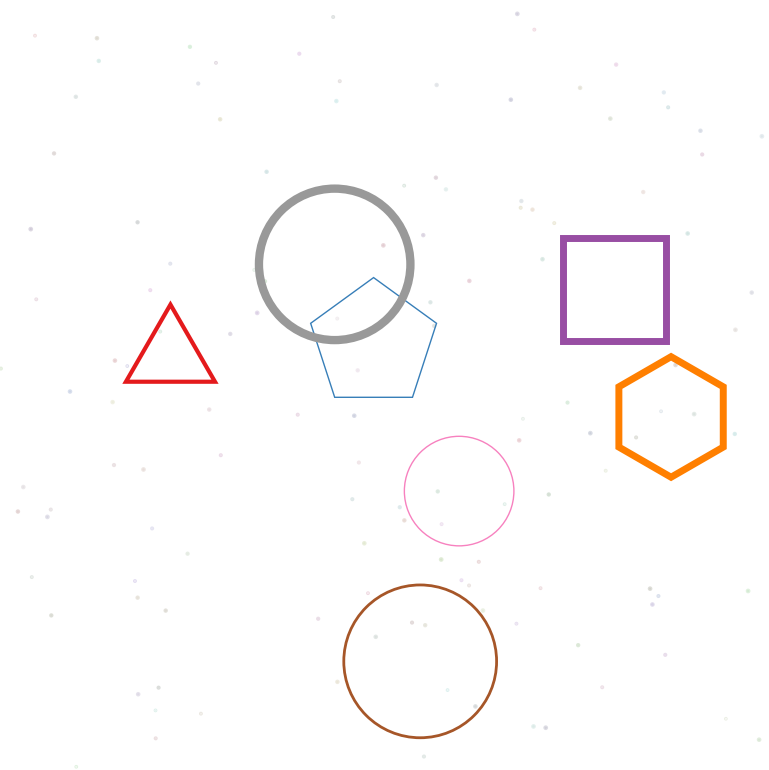[{"shape": "triangle", "thickness": 1.5, "radius": 0.33, "center": [0.221, 0.538]}, {"shape": "pentagon", "thickness": 0.5, "radius": 0.43, "center": [0.485, 0.554]}, {"shape": "square", "thickness": 2.5, "radius": 0.33, "center": [0.798, 0.624]}, {"shape": "hexagon", "thickness": 2.5, "radius": 0.39, "center": [0.872, 0.459]}, {"shape": "circle", "thickness": 1, "radius": 0.5, "center": [0.546, 0.141]}, {"shape": "circle", "thickness": 0.5, "radius": 0.36, "center": [0.596, 0.362]}, {"shape": "circle", "thickness": 3, "radius": 0.49, "center": [0.435, 0.657]}]